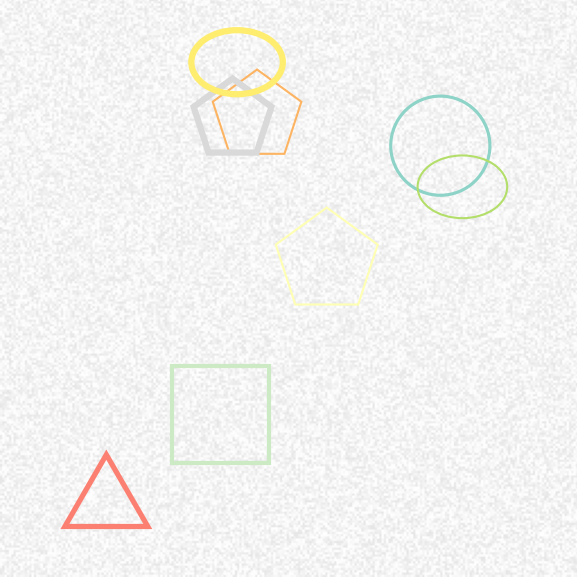[{"shape": "circle", "thickness": 1.5, "radius": 0.43, "center": [0.762, 0.747]}, {"shape": "pentagon", "thickness": 1, "radius": 0.46, "center": [0.566, 0.547]}, {"shape": "triangle", "thickness": 2.5, "radius": 0.41, "center": [0.184, 0.129]}, {"shape": "pentagon", "thickness": 1, "radius": 0.4, "center": [0.445, 0.798]}, {"shape": "oval", "thickness": 1, "radius": 0.39, "center": [0.801, 0.676]}, {"shape": "pentagon", "thickness": 3, "radius": 0.35, "center": [0.403, 0.792]}, {"shape": "square", "thickness": 2, "radius": 0.42, "center": [0.382, 0.281]}, {"shape": "oval", "thickness": 3, "radius": 0.4, "center": [0.411, 0.891]}]